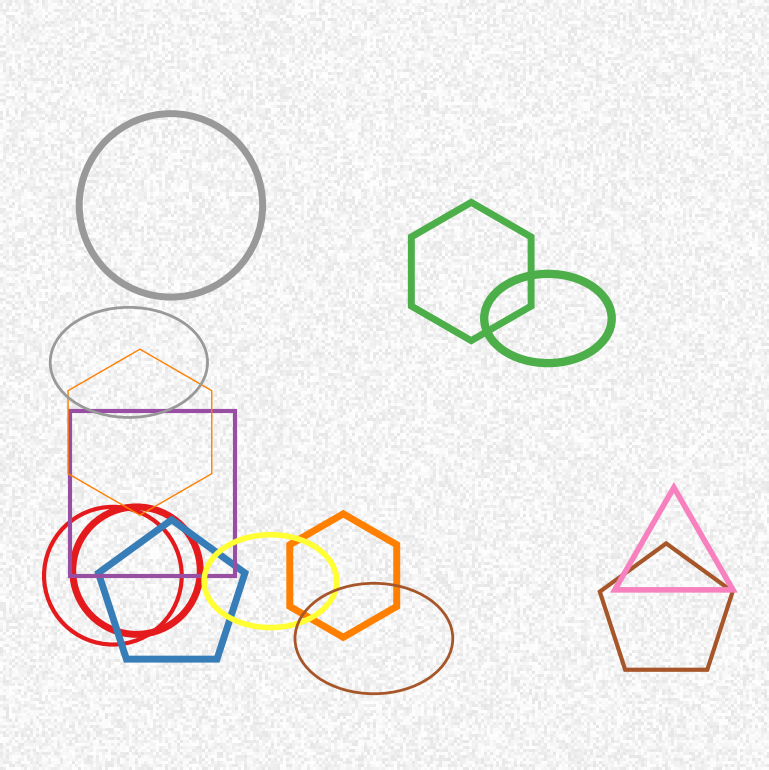[{"shape": "circle", "thickness": 1.5, "radius": 0.45, "center": [0.147, 0.252]}, {"shape": "circle", "thickness": 2.5, "radius": 0.41, "center": [0.177, 0.259]}, {"shape": "pentagon", "thickness": 2.5, "radius": 0.5, "center": [0.223, 0.225]}, {"shape": "oval", "thickness": 3, "radius": 0.41, "center": [0.712, 0.586]}, {"shape": "hexagon", "thickness": 2.5, "radius": 0.45, "center": [0.612, 0.647]}, {"shape": "square", "thickness": 1.5, "radius": 0.54, "center": [0.198, 0.359]}, {"shape": "hexagon", "thickness": 2.5, "radius": 0.4, "center": [0.446, 0.253]}, {"shape": "hexagon", "thickness": 0.5, "radius": 0.54, "center": [0.182, 0.439]}, {"shape": "oval", "thickness": 2, "radius": 0.43, "center": [0.351, 0.245]}, {"shape": "pentagon", "thickness": 1.5, "radius": 0.45, "center": [0.865, 0.204]}, {"shape": "oval", "thickness": 1, "radius": 0.51, "center": [0.486, 0.171]}, {"shape": "triangle", "thickness": 2, "radius": 0.44, "center": [0.875, 0.278]}, {"shape": "oval", "thickness": 1, "radius": 0.51, "center": [0.167, 0.529]}, {"shape": "circle", "thickness": 2.5, "radius": 0.6, "center": [0.222, 0.733]}]